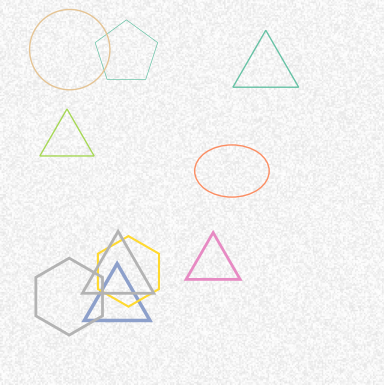[{"shape": "triangle", "thickness": 1, "radius": 0.49, "center": [0.69, 0.823]}, {"shape": "pentagon", "thickness": 0.5, "radius": 0.43, "center": [0.328, 0.863]}, {"shape": "oval", "thickness": 1, "radius": 0.48, "center": [0.602, 0.556]}, {"shape": "triangle", "thickness": 2.5, "radius": 0.49, "center": [0.304, 0.217]}, {"shape": "triangle", "thickness": 2, "radius": 0.41, "center": [0.554, 0.315]}, {"shape": "triangle", "thickness": 1, "radius": 0.41, "center": [0.174, 0.636]}, {"shape": "hexagon", "thickness": 1.5, "radius": 0.46, "center": [0.334, 0.295]}, {"shape": "circle", "thickness": 1, "radius": 0.52, "center": [0.181, 0.871]}, {"shape": "triangle", "thickness": 2, "radius": 0.54, "center": [0.307, 0.292]}, {"shape": "hexagon", "thickness": 2, "radius": 0.5, "center": [0.18, 0.23]}]